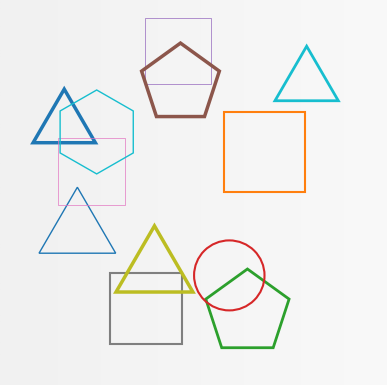[{"shape": "triangle", "thickness": 2.5, "radius": 0.46, "center": [0.166, 0.676]}, {"shape": "triangle", "thickness": 1, "radius": 0.57, "center": [0.2, 0.399]}, {"shape": "square", "thickness": 1.5, "radius": 0.52, "center": [0.683, 0.606]}, {"shape": "pentagon", "thickness": 2, "radius": 0.57, "center": [0.639, 0.188]}, {"shape": "circle", "thickness": 1.5, "radius": 0.45, "center": [0.592, 0.285]}, {"shape": "square", "thickness": 0.5, "radius": 0.43, "center": [0.46, 0.868]}, {"shape": "pentagon", "thickness": 2.5, "radius": 0.53, "center": [0.466, 0.783]}, {"shape": "square", "thickness": 0.5, "radius": 0.43, "center": [0.236, 0.554]}, {"shape": "square", "thickness": 1.5, "radius": 0.46, "center": [0.376, 0.198]}, {"shape": "triangle", "thickness": 2.5, "radius": 0.57, "center": [0.399, 0.299]}, {"shape": "hexagon", "thickness": 1, "radius": 0.54, "center": [0.25, 0.657]}, {"shape": "triangle", "thickness": 2, "radius": 0.47, "center": [0.791, 0.786]}]